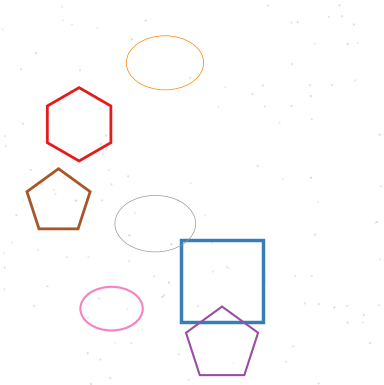[{"shape": "hexagon", "thickness": 2, "radius": 0.48, "center": [0.205, 0.677]}, {"shape": "square", "thickness": 2.5, "radius": 0.53, "center": [0.577, 0.27]}, {"shape": "pentagon", "thickness": 1.5, "radius": 0.49, "center": [0.577, 0.105]}, {"shape": "oval", "thickness": 0.5, "radius": 0.5, "center": [0.429, 0.837]}, {"shape": "pentagon", "thickness": 2, "radius": 0.43, "center": [0.152, 0.475]}, {"shape": "oval", "thickness": 1.5, "radius": 0.4, "center": [0.29, 0.198]}, {"shape": "oval", "thickness": 0.5, "radius": 0.52, "center": [0.403, 0.419]}]